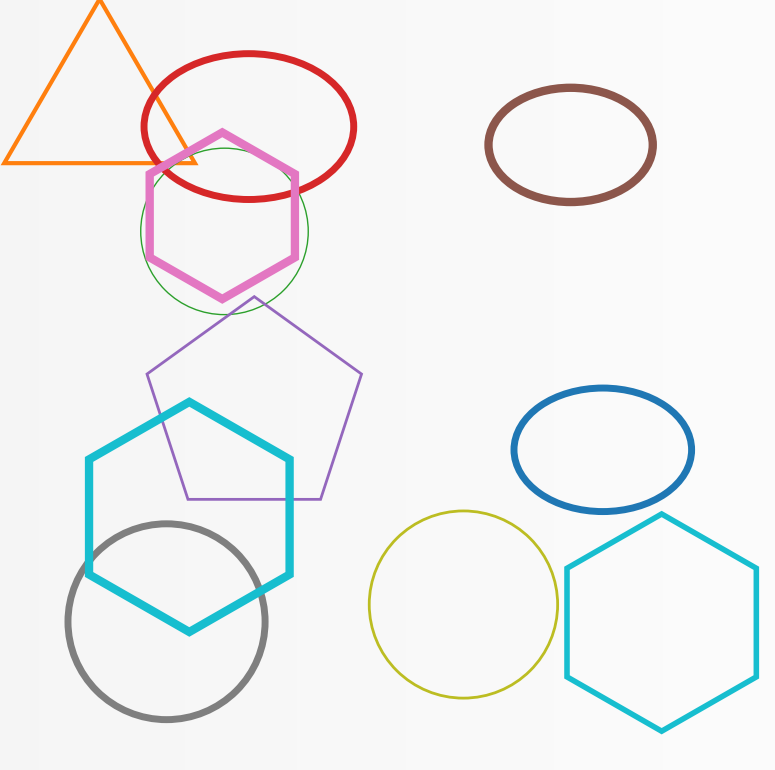[{"shape": "oval", "thickness": 2.5, "radius": 0.57, "center": [0.778, 0.416]}, {"shape": "triangle", "thickness": 1.5, "radius": 0.71, "center": [0.129, 0.859]}, {"shape": "circle", "thickness": 0.5, "radius": 0.54, "center": [0.29, 0.699]}, {"shape": "oval", "thickness": 2.5, "radius": 0.68, "center": [0.321, 0.836]}, {"shape": "pentagon", "thickness": 1, "radius": 0.73, "center": [0.328, 0.469]}, {"shape": "oval", "thickness": 3, "radius": 0.53, "center": [0.736, 0.812]}, {"shape": "hexagon", "thickness": 3, "radius": 0.54, "center": [0.287, 0.72]}, {"shape": "circle", "thickness": 2.5, "radius": 0.64, "center": [0.215, 0.193]}, {"shape": "circle", "thickness": 1, "radius": 0.61, "center": [0.598, 0.215]}, {"shape": "hexagon", "thickness": 2, "radius": 0.71, "center": [0.854, 0.191]}, {"shape": "hexagon", "thickness": 3, "radius": 0.75, "center": [0.244, 0.329]}]